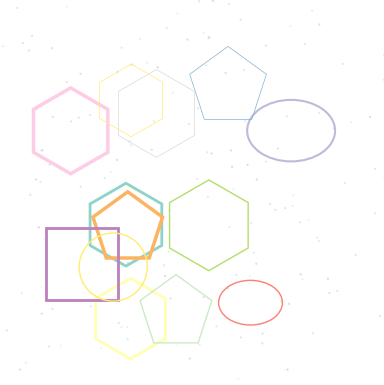[{"shape": "hexagon", "thickness": 2, "radius": 0.54, "center": [0.327, 0.416]}, {"shape": "hexagon", "thickness": 2, "radius": 0.52, "center": [0.339, 0.173]}, {"shape": "oval", "thickness": 1.5, "radius": 0.57, "center": [0.756, 0.661]}, {"shape": "oval", "thickness": 1, "radius": 0.41, "center": [0.651, 0.214]}, {"shape": "pentagon", "thickness": 0.5, "radius": 0.52, "center": [0.592, 0.775]}, {"shape": "pentagon", "thickness": 2.5, "radius": 0.48, "center": [0.332, 0.407]}, {"shape": "hexagon", "thickness": 1, "radius": 0.59, "center": [0.542, 0.415]}, {"shape": "hexagon", "thickness": 2.5, "radius": 0.56, "center": [0.184, 0.66]}, {"shape": "hexagon", "thickness": 0.5, "radius": 0.57, "center": [0.406, 0.705]}, {"shape": "square", "thickness": 2, "radius": 0.47, "center": [0.212, 0.315]}, {"shape": "pentagon", "thickness": 1, "radius": 0.49, "center": [0.457, 0.189]}, {"shape": "hexagon", "thickness": 0.5, "radius": 0.47, "center": [0.341, 0.739]}, {"shape": "circle", "thickness": 1, "radius": 0.44, "center": [0.294, 0.306]}]